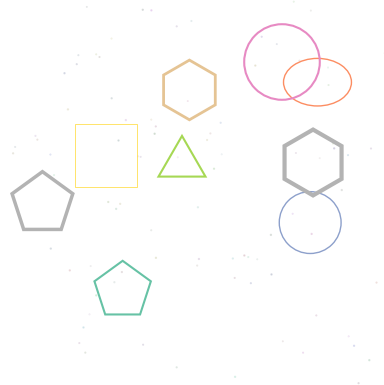[{"shape": "pentagon", "thickness": 1.5, "radius": 0.39, "center": [0.319, 0.246]}, {"shape": "oval", "thickness": 1, "radius": 0.44, "center": [0.825, 0.787]}, {"shape": "circle", "thickness": 1, "radius": 0.4, "center": [0.806, 0.422]}, {"shape": "circle", "thickness": 1.5, "radius": 0.49, "center": [0.732, 0.839]}, {"shape": "triangle", "thickness": 1.5, "radius": 0.35, "center": [0.473, 0.577]}, {"shape": "square", "thickness": 0.5, "radius": 0.4, "center": [0.275, 0.596]}, {"shape": "hexagon", "thickness": 2, "radius": 0.39, "center": [0.492, 0.766]}, {"shape": "pentagon", "thickness": 2.5, "radius": 0.41, "center": [0.11, 0.471]}, {"shape": "hexagon", "thickness": 3, "radius": 0.43, "center": [0.813, 0.578]}]